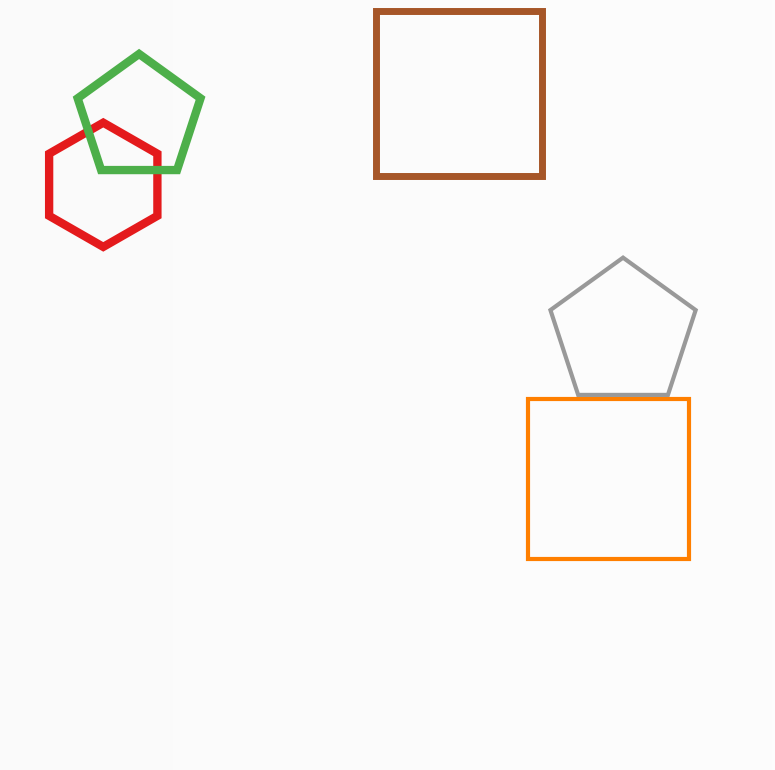[{"shape": "hexagon", "thickness": 3, "radius": 0.4, "center": [0.133, 0.76]}, {"shape": "pentagon", "thickness": 3, "radius": 0.42, "center": [0.179, 0.847]}, {"shape": "square", "thickness": 1.5, "radius": 0.52, "center": [0.786, 0.377]}, {"shape": "square", "thickness": 2.5, "radius": 0.54, "center": [0.592, 0.878]}, {"shape": "pentagon", "thickness": 1.5, "radius": 0.49, "center": [0.804, 0.567]}]